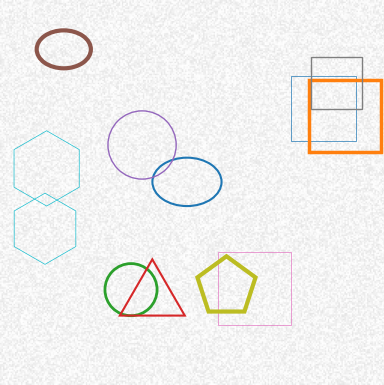[{"shape": "square", "thickness": 0.5, "radius": 0.42, "center": [0.84, 0.719]}, {"shape": "oval", "thickness": 1.5, "radius": 0.45, "center": [0.486, 0.528]}, {"shape": "square", "thickness": 2.5, "radius": 0.47, "center": [0.896, 0.699]}, {"shape": "circle", "thickness": 2, "radius": 0.34, "center": [0.34, 0.248]}, {"shape": "triangle", "thickness": 1.5, "radius": 0.49, "center": [0.396, 0.229]}, {"shape": "circle", "thickness": 1, "radius": 0.44, "center": [0.369, 0.623]}, {"shape": "oval", "thickness": 3, "radius": 0.35, "center": [0.166, 0.872]}, {"shape": "square", "thickness": 0.5, "radius": 0.48, "center": [0.661, 0.25]}, {"shape": "square", "thickness": 1, "radius": 0.33, "center": [0.875, 0.785]}, {"shape": "pentagon", "thickness": 3, "radius": 0.4, "center": [0.588, 0.255]}, {"shape": "hexagon", "thickness": 0.5, "radius": 0.49, "center": [0.121, 0.563]}, {"shape": "hexagon", "thickness": 0.5, "radius": 0.46, "center": [0.117, 0.406]}]